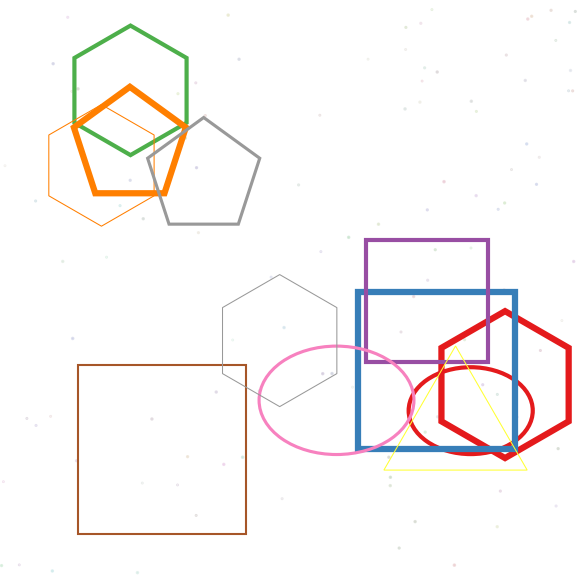[{"shape": "oval", "thickness": 2, "radius": 0.54, "center": [0.815, 0.288]}, {"shape": "hexagon", "thickness": 3, "radius": 0.64, "center": [0.875, 0.333]}, {"shape": "square", "thickness": 3, "radius": 0.68, "center": [0.756, 0.358]}, {"shape": "hexagon", "thickness": 2, "radius": 0.56, "center": [0.226, 0.843]}, {"shape": "square", "thickness": 2, "radius": 0.53, "center": [0.739, 0.479]}, {"shape": "pentagon", "thickness": 3, "radius": 0.51, "center": [0.225, 0.747]}, {"shape": "hexagon", "thickness": 0.5, "radius": 0.53, "center": [0.176, 0.713]}, {"shape": "triangle", "thickness": 0.5, "radius": 0.72, "center": [0.789, 0.257]}, {"shape": "square", "thickness": 1, "radius": 0.73, "center": [0.28, 0.221]}, {"shape": "oval", "thickness": 1.5, "radius": 0.67, "center": [0.583, 0.306]}, {"shape": "pentagon", "thickness": 1.5, "radius": 0.51, "center": [0.353, 0.694]}, {"shape": "hexagon", "thickness": 0.5, "radius": 0.57, "center": [0.484, 0.409]}]